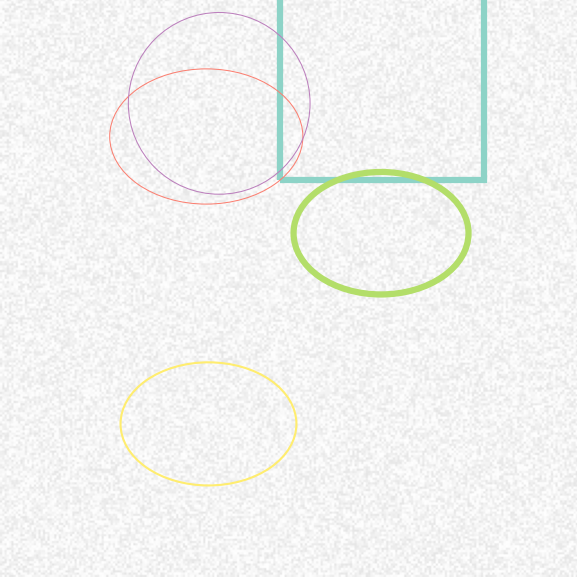[{"shape": "square", "thickness": 3, "radius": 0.88, "center": [0.661, 0.864]}, {"shape": "oval", "thickness": 0.5, "radius": 0.84, "center": [0.357, 0.763]}, {"shape": "oval", "thickness": 3, "radius": 0.76, "center": [0.66, 0.595]}, {"shape": "circle", "thickness": 0.5, "radius": 0.79, "center": [0.38, 0.82]}, {"shape": "oval", "thickness": 1, "radius": 0.76, "center": [0.361, 0.265]}]